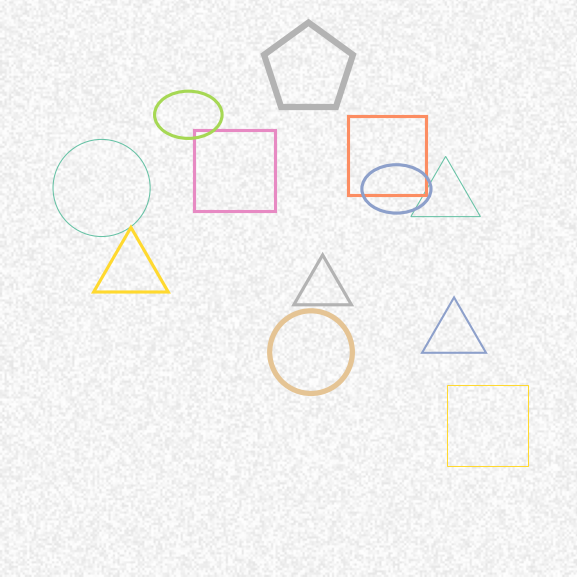[{"shape": "circle", "thickness": 0.5, "radius": 0.42, "center": [0.176, 0.674]}, {"shape": "triangle", "thickness": 0.5, "radius": 0.35, "center": [0.772, 0.659]}, {"shape": "square", "thickness": 1.5, "radius": 0.34, "center": [0.67, 0.73]}, {"shape": "oval", "thickness": 1.5, "radius": 0.3, "center": [0.686, 0.672]}, {"shape": "triangle", "thickness": 1, "radius": 0.32, "center": [0.786, 0.42]}, {"shape": "square", "thickness": 1.5, "radius": 0.35, "center": [0.405, 0.705]}, {"shape": "oval", "thickness": 1.5, "radius": 0.29, "center": [0.326, 0.8]}, {"shape": "square", "thickness": 0.5, "radius": 0.35, "center": [0.843, 0.262]}, {"shape": "triangle", "thickness": 1.5, "radius": 0.37, "center": [0.227, 0.531]}, {"shape": "circle", "thickness": 2.5, "radius": 0.36, "center": [0.539, 0.389]}, {"shape": "pentagon", "thickness": 3, "radius": 0.4, "center": [0.534, 0.879]}, {"shape": "triangle", "thickness": 1.5, "radius": 0.29, "center": [0.559, 0.5]}]